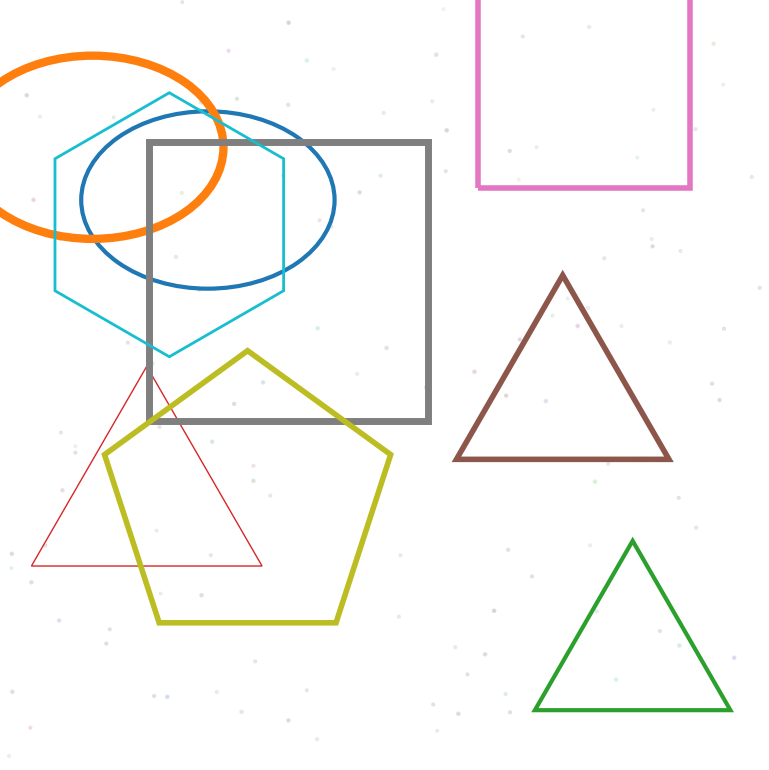[{"shape": "oval", "thickness": 1.5, "radius": 0.82, "center": [0.27, 0.74]}, {"shape": "oval", "thickness": 3, "radius": 0.85, "center": [0.12, 0.809]}, {"shape": "triangle", "thickness": 1.5, "radius": 0.73, "center": [0.822, 0.151]}, {"shape": "triangle", "thickness": 0.5, "radius": 0.86, "center": [0.191, 0.351]}, {"shape": "triangle", "thickness": 2, "radius": 0.8, "center": [0.731, 0.483]}, {"shape": "square", "thickness": 2, "radius": 0.69, "center": [0.759, 0.894]}, {"shape": "square", "thickness": 2.5, "radius": 0.9, "center": [0.375, 0.635]}, {"shape": "pentagon", "thickness": 2, "radius": 0.98, "center": [0.322, 0.349]}, {"shape": "hexagon", "thickness": 1, "radius": 0.86, "center": [0.22, 0.708]}]